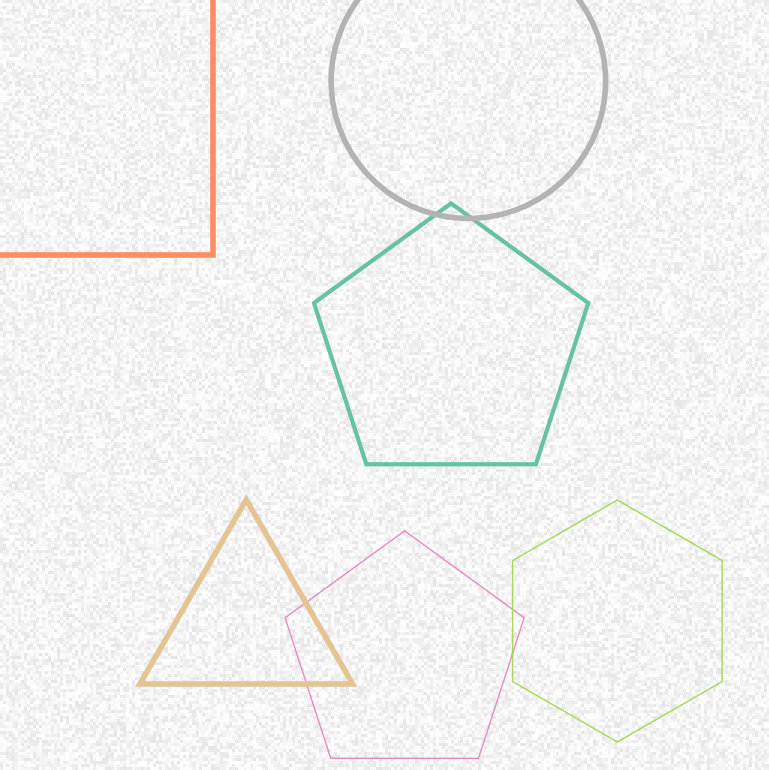[{"shape": "pentagon", "thickness": 1.5, "radius": 0.94, "center": [0.586, 0.549]}, {"shape": "square", "thickness": 2, "radius": 0.86, "center": [0.103, 0.841]}, {"shape": "pentagon", "thickness": 0.5, "radius": 0.82, "center": [0.525, 0.147]}, {"shape": "hexagon", "thickness": 0.5, "radius": 0.79, "center": [0.802, 0.193]}, {"shape": "triangle", "thickness": 2, "radius": 0.8, "center": [0.32, 0.191]}, {"shape": "circle", "thickness": 2, "radius": 0.89, "center": [0.608, 0.895]}]